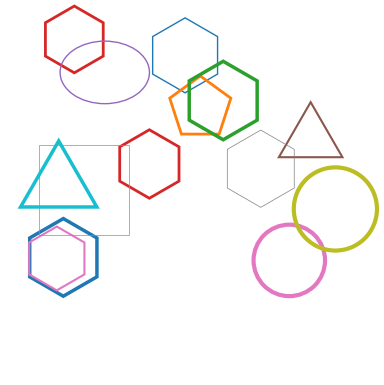[{"shape": "hexagon", "thickness": 2.5, "radius": 0.5, "center": [0.164, 0.331]}, {"shape": "hexagon", "thickness": 1, "radius": 0.49, "center": [0.481, 0.856]}, {"shape": "pentagon", "thickness": 2, "radius": 0.42, "center": [0.52, 0.719]}, {"shape": "hexagon", "thickness": 2.5, "radius": 0.51, "center": [0.58, 0.739]}, {"shape": "hexagon", "thickness": 2, "radius": 0.44, "center": [0.388, 0.574]}, {"shape": "hexagon", "thickness": 2, "radius": 0.43, "center": [0.193, 0.898]}, {"shape": "oval", "thickness": 1, "radius": 0.58, "center": [0.272, 0.812]}, {"shape": "triangle", "thickness": 1.5, "radius": 0.48, "center": [0.807, 0.639]}, {"shape": "circle", "thickness": 3, "radius": 0.46, "center": [0.751, 0.324]}, {"shape": "hexagon", "thickness": 1.5, "radius": 0.41, "center": [0.148, 0.329]}, {"shape": "hexagon", "thickness": 0.5, "radius": 0.5, "center": [0.677, 0.562]}, {"shape": "circle", "thickness": 3, "radius": 0.54, "center": [0.871, 0.457]}, {"shape": "triangle", "thickness": 2.5, "radius": 0.57, "center": [0.152, 0.52]}, {"shape": "square", "thickness": 0.5, "radius": 0.58, "center": [0.218, 0.507]}]